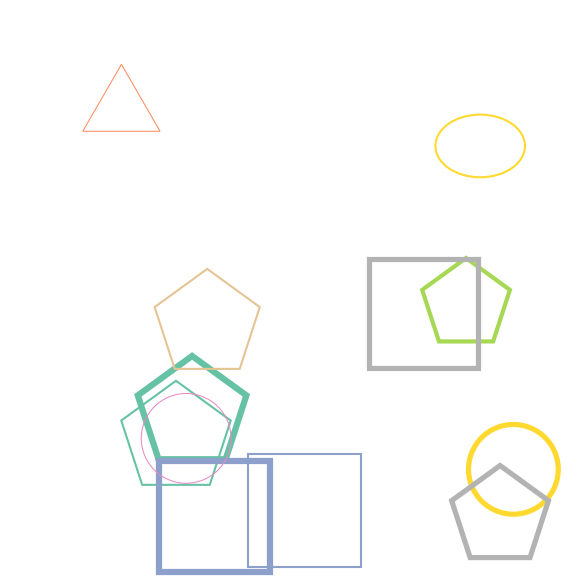[{"shape": "pentagon", "thickness": 1, "radius": 0.5, "center": [0.305, 0.24]}, {"shape": "pentagon", "thickness": 3, "radius": 0.49, "center": [0.333, 0.284]}, {"shape": "triangle", "thickness": 0.5, "radius": 0.39, "center": [0.21, 0.81]}, {"shape": "square", "thickness": 3, "radius": 0.48, "center": [0.371, 0.104]}, {"shape": "square", "thickness": 1, "radius": 0.49, "center": [0.528, 0.116]}, {"shape": "circle", "thickness": 0.5, "radius": 0.39, "center": [0.322, 0.24]}, {"shape": "pentagon", "thickness": 2, "radius": 0.4, "center": [0.807, 0.472]}, {"shape": "circle", "thickness": 2.5, "radius": 0.39, "center": [0.889, 0.186]}, {"shape": "oval", "thickness": 1, "radius": 0.39, "center": [0.832, 0.746]}, {"shape": "pentagon", "thickness": 1, "radius": 0.48, "center": [0.359, 0.438]}, {"shape": "square", "thickness": 2.5, "radius": 0.47, "center": [0.733, 0.456]}, {"shape": "pentagon", "thickness": 2.5, "radius": 0.44, "center": [0.866, 0.105]}]